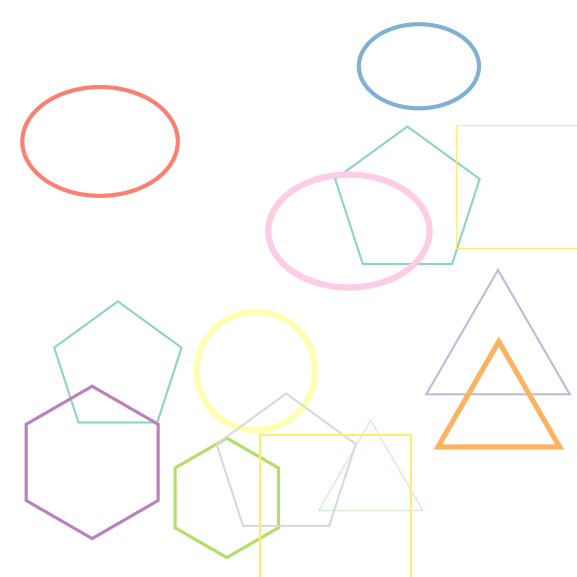[{"shape": "pentagon", "thickness": 1, "radius": 0.58, "center": [0.204, 0.361]}, {"shape": "pentagon", "thickness": 1, "radius": 0.66, "center": [0.705, 0.648]}, {"shape": "circle", "thickness": 3, "radius": 0.51, "center": [0.443, 0.357]}, {"shape": "triangle", "thickness": 1, "radius": 0.72, "center": [0.862, 0.388]}, {"shape": "oval", "thickness": 2, "radius": 0.67, "center": [0.173, 0.754]}, {"shape": "oval", "thickness": 2, "radius": 0.52, "center": [0.725, 0.884]}, {"shape": "triangle", "thickness": 2.5, "radius": 0.61, "center": [0.864, 0.286]}, {"shape": "hexagon", "thickness": 1.5, "radius": 0.52, "center": [0.393, 0.137]}, {"shape": "oval", "thickness": 3, "radius": 0.7, "center": [0.604, 0.599]}, {"shape": "pentagon", "thickness": 1, "radius": 0.63, "center": [0.495, 0.191]}, {"shape": "hexagon", "thickness": 1.5, "radius": 0.66, "center": [0.16, 0.198]}, {"shape": "triangle", "thickness": 0.5, "radius": 0.52, "center": [0.642, 0.167]}, {"shape": "square", "thickness": 0.5, "radius": 0.53, "center": [0.896, 0.676]}, {"shape": "square", "thickness": 1, "radius": 0.66, "center": [0.581, 0.115]}]